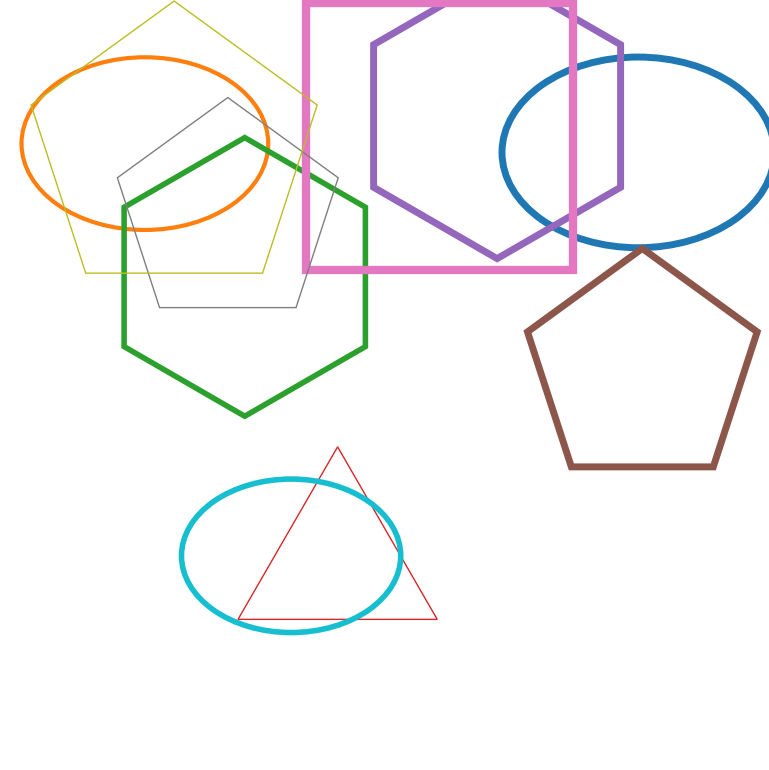[{"shape": "oval", "thickness": 2.5, "radius": 0.88, "center": [0.829, 0.802]}, {"shape": "oval", "thickness": 1.5, "radius": 0.8, "center": [0.188, 0.813]}, {"shape": "hexagon", "thickness": 2, "radius": 0.9, "center": [0.318, 0.64]}, {"shape": "triangle", "thickness": 0.5, "radius": 0.75, "center": [0.438, 0.27]}, {"shape": "hexagon", "thickness": 2.5, "radius": 0.93, "center": [0.646, 0.849]}, {"shape": "pentagon", "thickness": 2.5, "radius": 0.78, "center": [0.834, 0.521]}, {"shape": "square", "thickness": 3, "radius": 0.87, "center": [0.571, 0.823]}, {"shape": "pentagon", "thickness": 0.5, "radius": 0.75, "center": [0.296, 0.723]}, {"shape": "pentagon", "thickness": 0.5, "radius": 0.98, "center": [0.226, 0.803]}, {"shape": "oval", "thickness": 2, "radius": 0.71, "center": [0.378, 0.278]}]